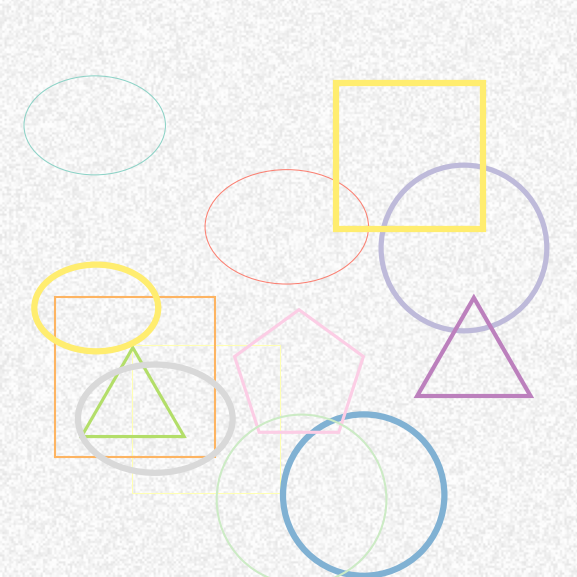[{"shape": "oval", "thickness": 0.5, "radius": 0.61, "center": [0.164, 0.782]}, {"shape": "square", "thickness": 0.5, "radius": 0.64, "center": [0.356, 0.273]}, {"shape": "circle", "thickness": 2.5, "radius": 0.72, "center": [0.803, 0.57]}, {"shape": "oval", "thickness": 0.5, "radius": 0.71, "center": [0.497, 0.606]}, {"shape": "circle", "thickness": 3, "radius": 0.7, "center": [0.63, 0.142]}, {"shape": "square", "thickness": 1, "radius": 0.69, "center": [0.234, 0.346]}, {"shape": "triangle", "thickness": 1.5, "radius": 0.51, "center": [0.23, 0.295]}, {"shape": "pentagon", "thickness": 1.5, "radius": 0.59, "center": [0.518, 0.346]}, {"shape": "oval", "thickness": 3, "radius": 0.67, "center": [0.269, 0.274]}, {"shape": "triangle", "thickness": 2, "radius": 0.57, "center": [0.821, 0.37]}, {"shape": "circle", "thickness": 1, "radius": 0.73, "center": [0.522, 0.134]}, {"shape": "oval", "thickness": 3, "radius": 0.54, "center": [0.167, 0.466]}, {"shape": "square", "thickness": 3, "radius": 0.64, "center": [0.709, 0.729]}]